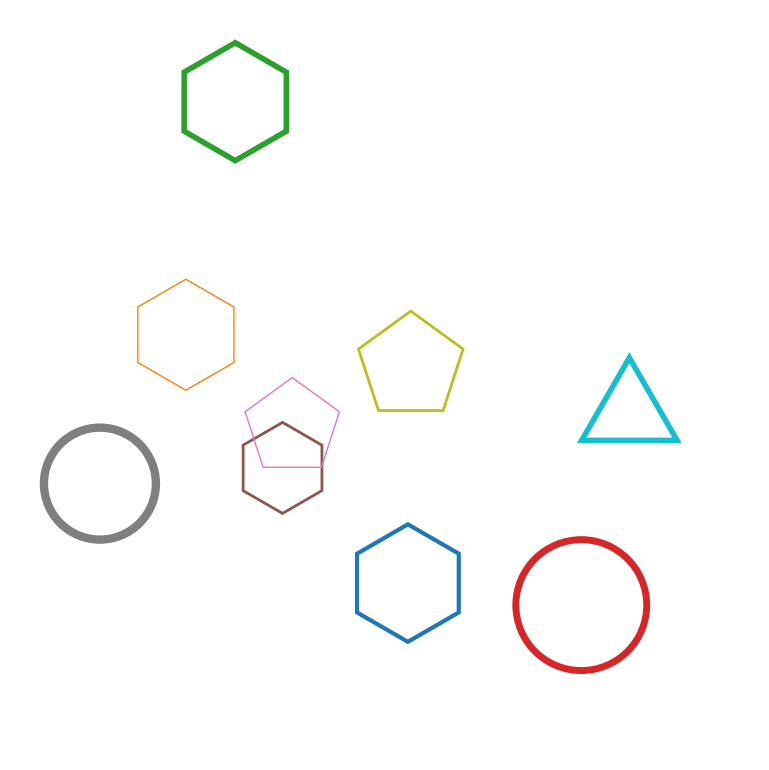[{"shape": "hexagon", "thickness": 1.5, "radius": 0.38, "center": [0.53, 0.243]}, {"shape": "hexagon", "thickness": 0.5, "radius": 0.36, "center": [0.241, 0.565]}, {"shape": "hexagon", "thickness": 2, "radius": 0.38, "center": [0.305, 0.868]}, {"shape": "circle", "thickness": 2.5, "radius": 0.42, "center": [0.755, 0.214]}, {"shape": "hexagon", "thickness": 1, "radius": 0.3, "center": [0.367, 0.392]}, {"shape": "pentagon", "thickness": 0.5, "radius": 0.32, "center": [0.38, 0.445]}, {"shape": "circle", "thickness": 3, "radius": 0.36, "center": [0.13, 0.372]}, {"shape": "pentagon", "thickness": 1, "radius": 0.36, "center": [0.533, 0.525]}, {"shape": "triangle", "thickness": 2, "radius": 0.36, "center": [0.817, 0.464]}]